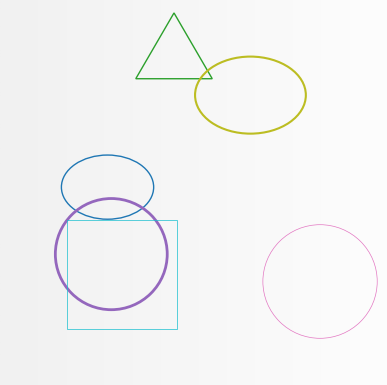[{"shape": "oval", "thickness": 1, "radius": 0.6, "center": [0.278, 0.514]}, {"shape": "triangle", "thickness": 1, "radius": 0.57, "center": [0.449, 0.852]}, {"shape": "circle", "thickness": 2, "radius": 0.72, "center": [0.287, 0.34]}, {"shape": "circle", "thickness": 0.5, "radius": 0.74, "center": [0.826, 0.269]}, {"shape": "oval", "thickness": 1.5, "radius": 0.71, "center": [0.646, 0.753]}, {"shape": "square", "thickness": 0.5, "radius": 0.71, "center": [0.314, 0.286]}]